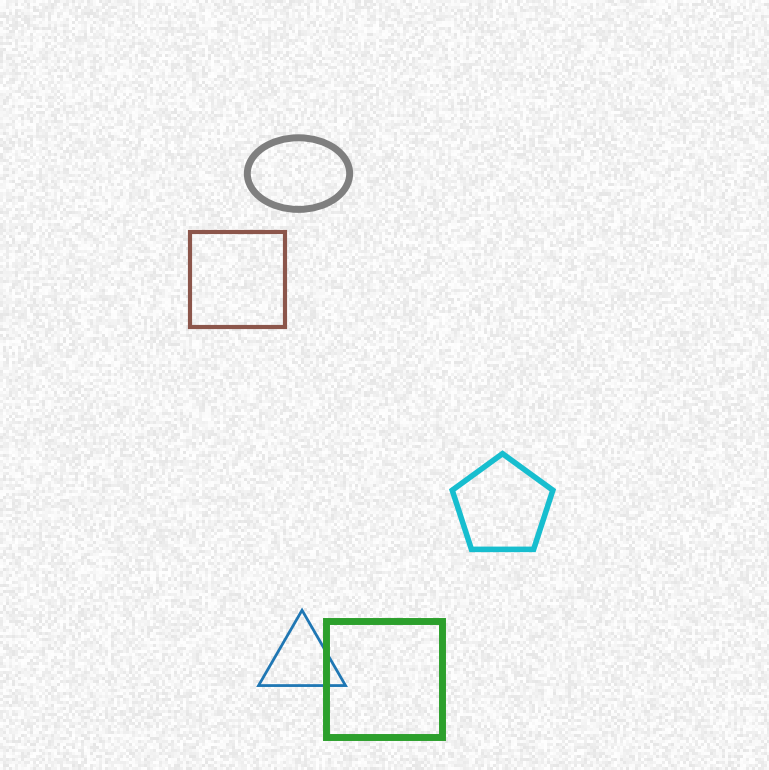[{"shape": "triangle", "thickness": 1, "radius": 0.33, "center": [0.392, 0.142]}, {"shape": "square", "thickness": 2.5, "radius": 0.38, "center": [0.498, 0.118]}, {"shape": "square", "thickness": 1.5, "radius": 0.31, "center": [0.309, 0.637]}, {"shape": "oval", "thickness": 2.5, "radius": 0.33, "center": [0.388, 0.775]}, {"shape": "pentagon", "thickness": 2, "radius": 0.34, "center": [0.653, 0.342]}]